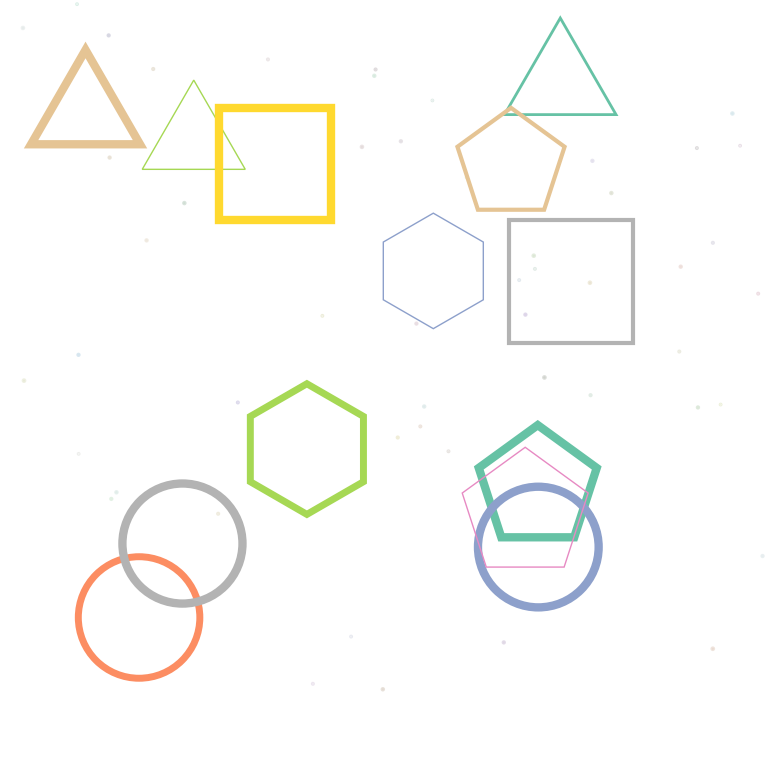[{"shape": "pentagon", "thickness": 3, "radius": 0.4, "center": [0.698, 0.367]}, {"shape": "triangle", "thickness": 1, "radius": 0.42, "center": [0.728, 0.893]}, {"shape": "circle", "thickness": 2.5, "radius": 0.39, "center": [0.181, 0.198]}, {"shape": "circle", "thickness": 3, "radius": 0.39, "center": [0.699, 0.29]}, {"shape": "hexagon", "thickness": 0.5, "radius": 0.37, "center": [0.563, 0.648]}, {"shape": "pentagon", "thickness": 0.5, "radius": 0.43, "center": [0.682, 0.333]}, {"shape": "triangle", "thickness": 0.5, "radius": 0.39, "center": [0.252, 0.819]}, {"shape": "hexagon", "thickness": 2.5, "radius": 0.42, "center": [0.399, 0.417]}, {"shape": "square", "thickness": 3, "radius": 0.36, "center": [0.358, 0.787]}, {"shape": "pentagon", "thickness": 1.5, "radius": 0.37, "center": [0.664, 0.787]}, {"shape": "triangle", "thickness": 3, "radius": 0.41, "center": [0.111, 0.853]}, {"shape": "circle", "thickness": 3, "radius": 0.39, "center": [0.237, 0.294]}, {"shape": "square", "thickness": 1.5, "radius": 0.4, "center": [0.741, 0.634]}]